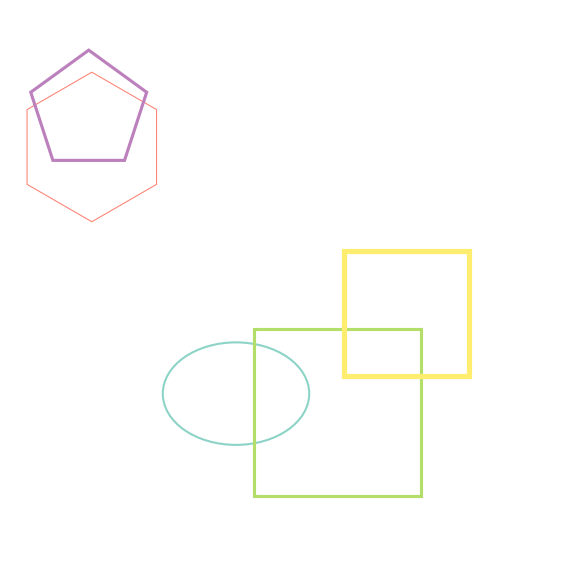[{"shape": "oval", "thickness": 1, "radius": 0.63, "center": [0.409, 0.318]}, {"shape": "hexagon", "thickness": 0.5, "radius": 0.65, "center": [0.159, 0.745]}, {"shape": "square", "thickness": 1.5, "radius": 0.72, "center": [0.584, 0.285]}, {"shape": "pentagon", "thickness": 1.5, "radius": 0.53, "center": [0.154, 0.807]}, {"shape": "square", "thickness": 2.5, "radius": 0.54, "center": [0.704, 0.456]}]